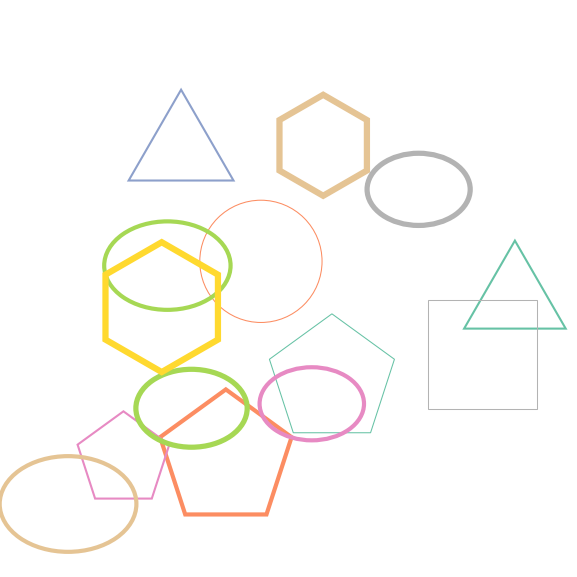[{"shape": "triangle", "thickness": 1, "radius": 0.51, "center": [0.892, 0.481]}, {"shape": "pentagon", "thickness": 0.5, "radius": 0.57, "center": [0.575, 0.342]}, {"shape": "pentagon", "thickness": 2, "radius": 0.6, "center": [0.391, 0.205]}, {"shape": "circle", "thickness": 0.5, "radius": 0.53, "center": [0.452, 0.547]}, {"shape": "triangle", "thickness": 1, "radius": 0.52, "center": [0.314, 0.739]}, {"shape": "oval", "thickness": 2, "radius": 0.45, "center": [0.54, 0.3]}, {"shape": "pentagon", "thickness": 1, "radius": 0.42, "center": [0.214, 0.203]}, {"shape": "oval", "thickness": 2.5, "radius": 0.48, "center": [0.332, 0.292]}, {"shape": "oval", "thickness": 2, "radius": 0.55, "center": [0.29, 0.539]}, {"shape": "hexagon", "thickness": 3, "radius": 0.56, "center": [0.28, 0.467]}, {"shape": "oval", "thickness": 2, "radius": 0.59, "center": [0.118, 0.126]}, {"shape": "hexagon", "thickness": 3, "radius": 0.44, "center": [0.56, 0.748]}, {"shape": "square", "thickness": 0.5, "radius": 0.47, "center": [0.835, 0.385]}, {"shape": "oval", "thickness": 2.5, "radius": 0.45, "center": [0.725, 0.671]}]